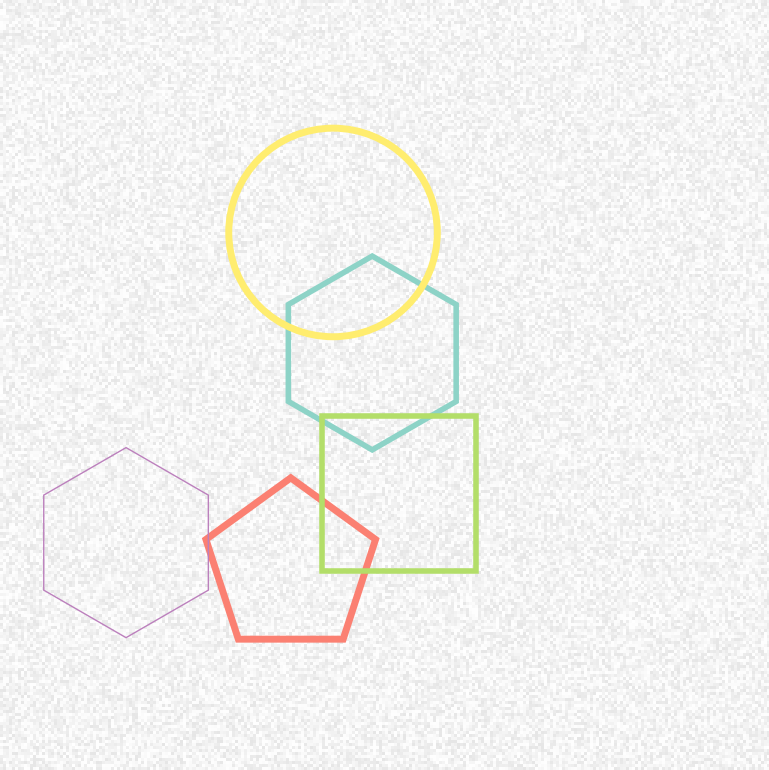[{"shape": "hexagon", "thickness": 2, "radius": 0.63, "center": [0.483, 0.542]}, {"shape": "pentagon", "thickness": 2.5, "radius": 0.58, "center": [0.378, 0.264]}, {"shape": "square", "thickness": 2, "radius": 0.5, "center": [0.518, 0.359]}, {"shape": "hexagon", "thickness": 0.5, "radius": 0.62, "center": [0.164, 0.295]}, {"shape": "circle", "thickness": 2.5, "radius": 0.68, "center": [0.433, 0.698]}]